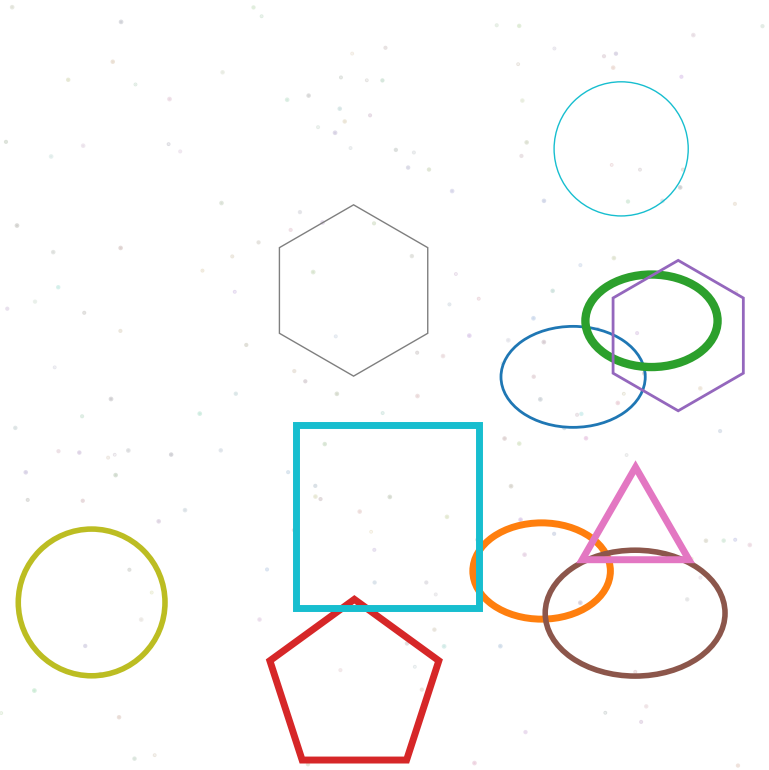[{"shape": "oval", "thickness": 1, "radius": 0.47, "center": [0.744, 0.511]}, {"shape": "oval", "thickness": 2.5, "radius": 0.45, "center": [0.703, 0.258]}, {"shape": "oval", "thickness": 3, "radius": 0.43, "center": [0.846, 0.583]}, {"shape": "pentagon", "thickness": 2.5, "radius": 0.58, "center": [0.46, 0.106]}, {"shape": "hexagon", "thickness": 1, "radius": 0.49, "center": [0.881, 0.564]}, {"shape": "oval", "thickness": 2, "radius": 0.58, "center": [0.825, 0.204]}, {"shape": "triangle", "thickness": 2.5, "radius": 0.4, "center": [0.825, 0.313]}, {"shape": "hexagon", "thickness": 0.5, "radius": 0.56, "center": [0.459, 0.623]}, {"shape": "circle", "thickness": 2, "radius": 0.48, "center": [0.119, 0.218]}, {"shape": "square", "thickness": 2.5, "radius": 0.59, "center": [0.504, 0.329]}, {"shape": "circle", "thickness": 0.5, "radius": 0.44, "center": [0.807, 0.807]}]